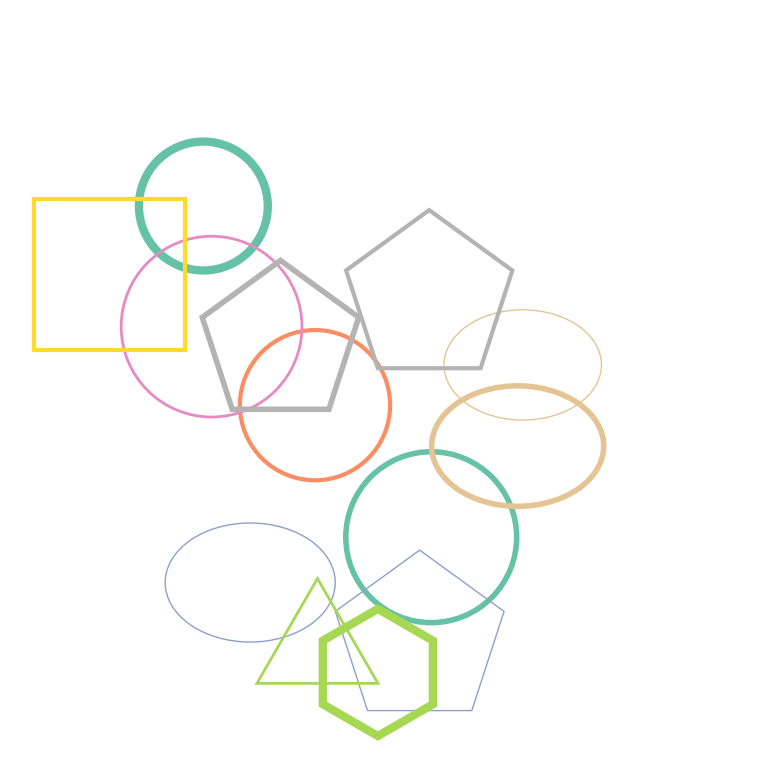[{"shape": "circle", "thickness": 3, "radius": 0.42, "center": [0.264, 0.732]}, {"shape": "circle", "thickness": 2, "radius": 0.55, "center": [0.56, 0.302]}, {"shape": "circle", "thickness": 1.5, "radius": 0.49, "center": [0.409, 0.474]}, {"shape": "pentagon", "thickness": 0.5, "radius": 0.58, "center": [0.545, 0.17]}, {"shape": "oval", "thickness": 0.5, "radius": 0.55, "center": [0.325, 0.243]}, {"shape": "circle", "thickness": 1, "radius": 0.59, "center": [0.275, 0.576]}, {"shape": "triangle", "thickness": 1, "radius": 0.45, "center": [0.412, 0.158]}, {"shape": "hexagon", "thickness": 3, "radius": 0.41, "center": [0.491, 0.127]}, {"shape": "square", "thickness": 1.5, "radius": 0.49, "center": [0.142, 0.643]}, {"shape": "oval", "thickness": 0.5, "radius": 0.51, "center": [0.679, 0.526]}, {"shape": "oval", "thickness": 2, "radius": 0.56, "center": [0.672, 0.421]}, {"shape": "pentagon", "thickness": 2, "radius": 0.53, "center": [0.364, 0.555]}, {"shape": "pentagon", "thickness": 1.5, "radius": 0.57, "center": [0.557, 0.614]}]